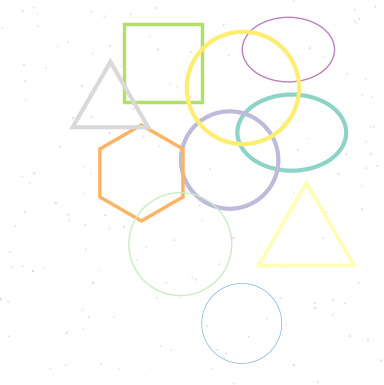[{"shape": "oval", "thickness": 3, "radius": 0.71, "center": [0.758, 0.656]}, {"shape": "triangle", "thickness": 2.5, "radius": 0.72, "center": [0.796, 0.382]}, {"shape": "circle", "thickness": 3, "radius": 0.63, "center": [0.596, 0.584]}, {"shape": "circle", "thickness": 0.5, "radius": 0.52, "center": [0.628, 0.16]}, {"shape": "hexagon", "thickness": 2.5, "radius": 0.62, "center": [0.367, 0.551]}, {"shape": "square", "thickness": 2.5, "radius": 0.51, "center": [0.422, 0.837]}, {"shape": "triangle", "thickness": 3, "radius": 0.57, "center": [0.287, 0.726]}, {"shape": "oval", "thickness": 1, "radius": 0.6, "center": [0.749, 0.871]}, {"shape": "circle", "thickness": 1, "radius": 0.67, "center": [0.468, 0.366]}, {"shape": "circle", "thickness": 3, "radius": 0.73, "center": [0.631, 0.772]}]